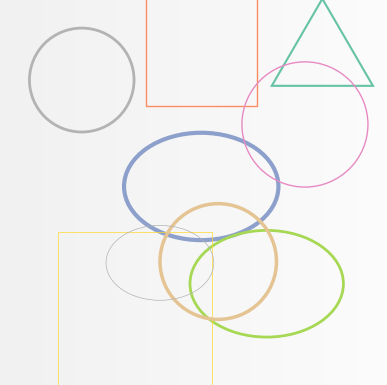[{"shape": "triangle", "thickness": 1.5, "radius": 0.75, "center": [0.832, 0.852]}, {"shape": "square", "thickness": 1, "radius": 0.72, "center": [0.521, 0.867]}, {"shape": "oval", "thickness": 3, "radius": 1.0, "center": [0.519, 0.516]}, {"shape": "circle", "thickness": 1, "radius": 0.81, "center": [0.787, 0.677]}, {"shape": "oval", "thickness": 2, "radius": 0.99, "center": [0.688, 0.263]}, {"shape": "square", "thickness": 0.5, "radius": 1.0, "center": [0.348, 0.198]}, {"shape": "circle", "thickness": 2.5, "radius": 0.75, "center": [0.563, 0.321]}, {"shape": "oval", "thickness": 0.5, "radius": 0.7, "center": [0.413, 0.317]}, {"shape": "circle", "thickness": 2, "radius": 0.67, "center": [0.211, 0.792]}]